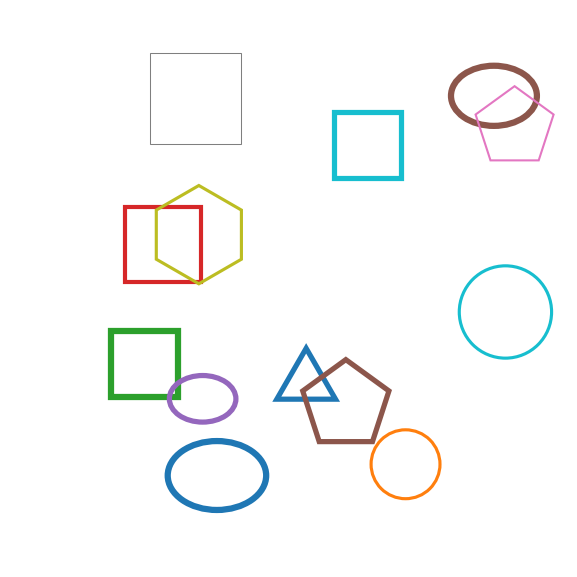[{"shape": "triangle", "thickness": 2.5, "radius": 0.29, "center": [0.53, 0.337]}, {"shape": "oval", "thickness": 3, "radius": 0.43, "center": [0.376, 0.176]}, {"shape": "circle", "thickness": 1.5, "radius": 0.3, "center": [0.702, 0.195]}, {"shape": "square", "thickness": 3, "radius": 0.29, "center": [0.25, 0.369]}, {"shape": "square", "thickness": 2, "radius": 0.33, "center": [0.282, 0.576]}, {"shape": "oval", "thickness": 2.5, "radius": 0.29, "center": [0.351, 0.309]}, {"shape": "pentagon", "thickness": 2.5, "radius": 0.39, "center": [0.599, 0.298]}, {"shape": "oval", "thickness": 3, "radius": 0.37, "center": [0.855, 0.833]}, {"shape": "pentagon", "thickness": 1, "radius": 0.36, "center": [0.891, 0.779]}, {"shape": "square", "thickness": 0.5, "radius": 0.39, "center": [0.338, 0.829]}, {"shape": "hexagon", "thickness": 1.5, "radius": 0.43, "center": [0.344, 0.593]}, {"shape": "circle", "thickness": 1.5, "radius": 0.4, "center": [0.875, 0.459]}, {"shape": "square", "thickness": 2.5, "radius": 0.29, "center": [0.637, 0.749]}]